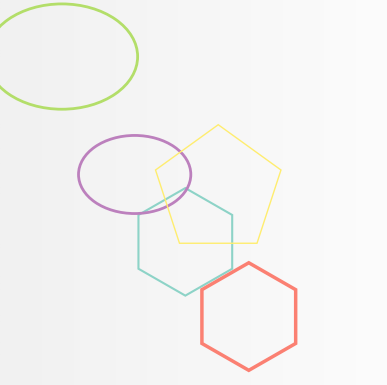[{"shape": "hexagon", "thickness": 1.5, "radius": 0.7, "center": [0.478, 0.372]}, {"shape": "hexagon", "thickness": 2.5, "radius": 0.7, "center": [0.642, 0.178]}, {"shape": "oval", "thickness": 2, "radius": 0.98, "center": [0.16, 0.853]}, {"shape": "oval", "thickness": 2, "radius": 0.72, "center": [0.348, 0.547]}, {"shape": "pentagon", "thickness": 1, "radius": 0.85, "center": [0.563, 0.506]}]